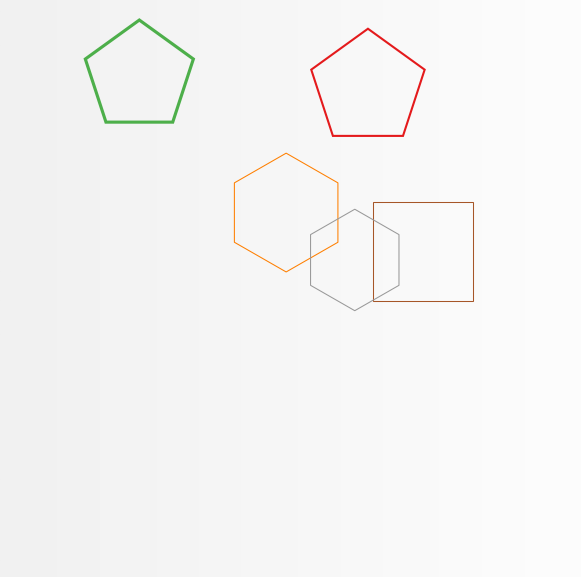[{"shape": "pentagon", "thickness": 1, "radius": 0.51, "center": [0.633, 0.847]}, {"shape": "pentagon", "thickness": 1.5, "radius": 0.49, "center": [0.24, 0.867]}, {"shape": "hexagon", "thickness": 0.5, "radius": 0.51, "center": [0.492, 0.631]}, {"shape": "square", "thickness": 0.5, "radius": 0.43, "center": [0.727, 0.563]}, {"shape": "hexagon", "thickness": 0.5, "radius": 0.44, "center": [0.61, 0.549]}]